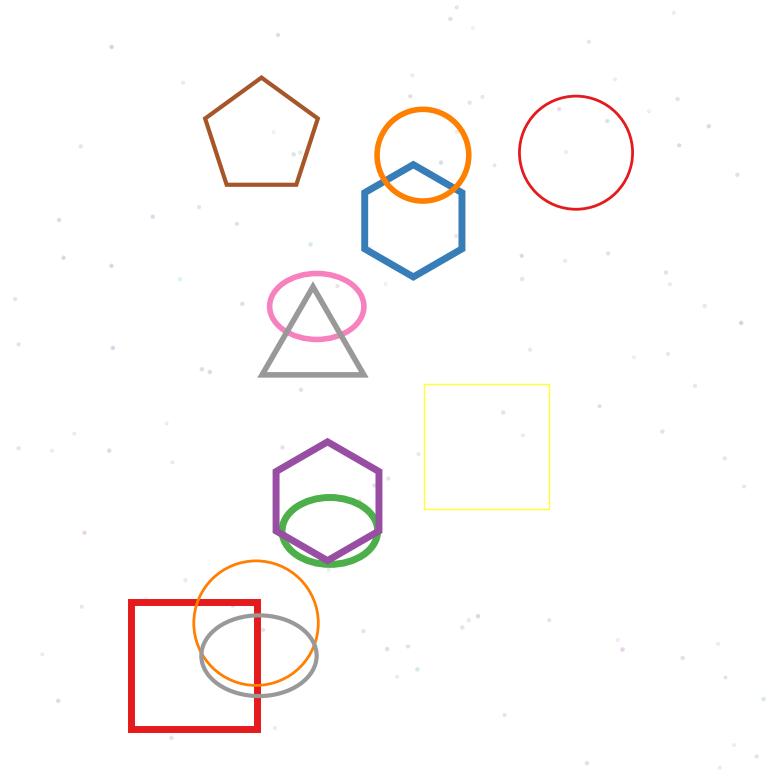[{"shape": "square", "thickness": 2.5, "radius": 0.41, "center": [0.252, 0.136]}, {"shape": "circle", "thickness": 1, "radius": 0.37, "center": [0.748, 0.802]}, {"shape": "hexagon", "thickness": 2.5, "radius": 0.36, "center": [0.537, 0.713]}, {"shape": "oval", "thickness": 2.5, "radius": 0.31, "center": [0.428, 0.31]}, {"shape": "hexagon", "thickness": 2.5, "radius": 0.39, "center": [0.425, 0.349]}, {"shape": "circle", "thickness": 1, "radius": 0.4, "center": [0.333, 0.191]}, {"shape": "circle", "thickness": 2, "radius": 0.3, "center": [0.549, 0.798]}, {"shape": "square", "thickness": 0.5, "radius": 0.41, "center": [0.631, 0.42]}, {"shape": "pentagon", "thickness": 1.5, "radius": 0.38, "center": [0.34, 0.822]}, {"shape": "oval", "thickness": 2, "radius": 0.31, "center": [0.411, 0.602]}, {"shape": "triangle", "thickness": 2, "radius": 0.38, "center": [0.406, 0.551]}, {"shape": "oval", "thickness": 1.5, "radius": 0.37, "center": [0.336, 0.148]}]